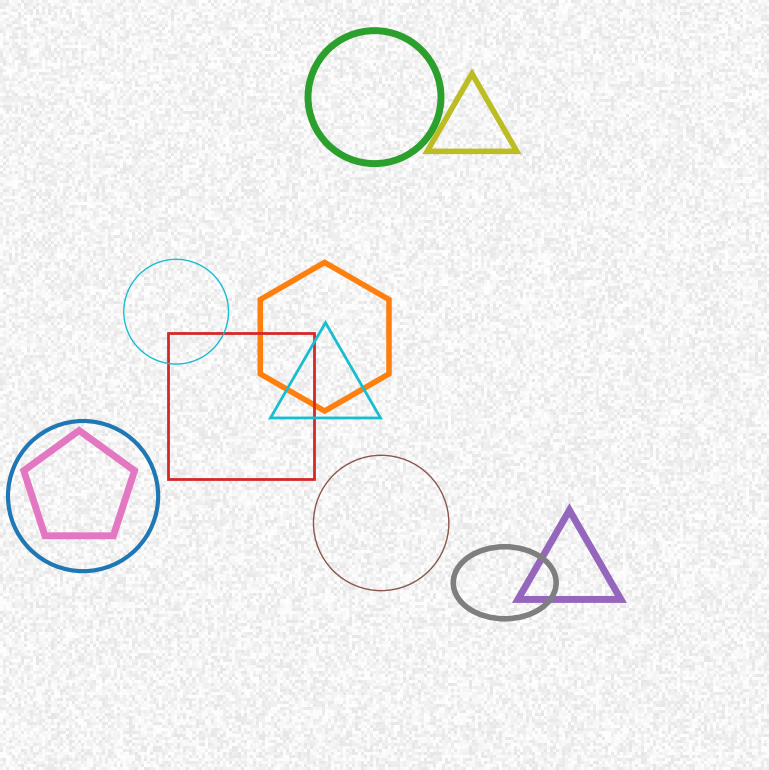[{"shape": "circle", "thickness": 1.5, "radius": 0.49, "center": [0.108, 0.356]}, {"shape": "hexagon", "thickness": 2, "radius": 0.48, "center": [0.422, 0.563]}, {"shape": "circle", "thickness": 2.5, "radius": 0.43, "center": [0.486, 0.874]}, {"shape": "square", "thickness": 1, "radius": 0.47, "center": [0.314, 0.473]}, {"shape": "triangle", "thickness": 2.5, "radius": 0.39, "center": [0.74, 0.26]}, {"shape": "circle", "thickness": 0.5, "radius": 0.44, "center": [0.495, 0.321]}, {"shape": "pentagon", "thickness": 2.5, "radius": 0.38, "center": [0.103, 0.365]}, {"shape": "oval", "thickness": 2, "radius": 0.33, "center": [0.655, 0.243]}, {"shape": "triangle", "thickness": 2, "radius": 0.34, "center": [0.613, 0.837]}, {"shape": "triangle", "thickness": 1, "radius": 0.41, "center": [0.423, 0.498]}, {"shape": "circle", "thickness": 0.5, "radius": 0.34, "center": [0.229, 0.595]}]